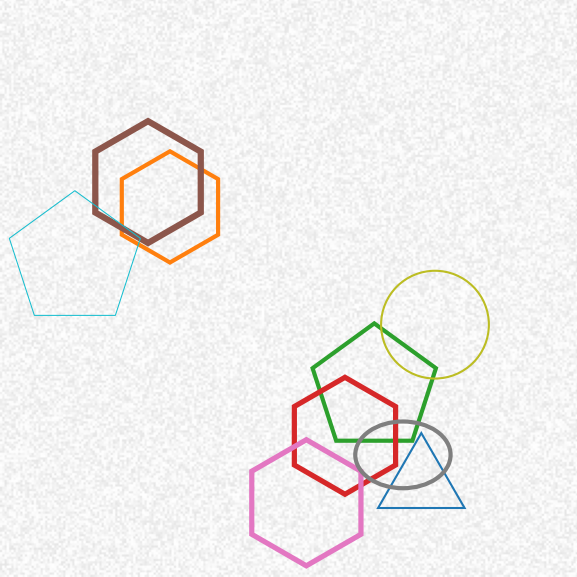[{"shape": "triangle", "thickness": 1, "radius": 0.43, "center": [0.73, 0.163]}, {"shape": "hexagon", "thickness": 2, "radius": 0.48, "center": [0.294, 0.641]}, {"shape": "pentagon", "thickness": 2, "radius": 0.56, "center": [0.648, 0.327]}, {"shape": "hexagon", "thickness": 2.5, "radius": 0.51, "center": [0.597, 0.245]}, {"shape": "hexagon", "thickness": 3, "radius": 0.53, "center": [0.256, 0.684]}, {"shape": "hexagon", "thickness": 2.5, "radius": 0.55, "center": [0.53, 0.129]}, {"shape": "oval", "thickness": 2, "radius": 0.41, "center": [0.698, 0.212]}, {"shape": "circle", "thickness": 1, "radius": 0.47, "center": [0.753, 0.437]}, {"shape": "pentagon", "thickness": 0.5, "radius": 0.6, "center": [0.13, 0.55]}]